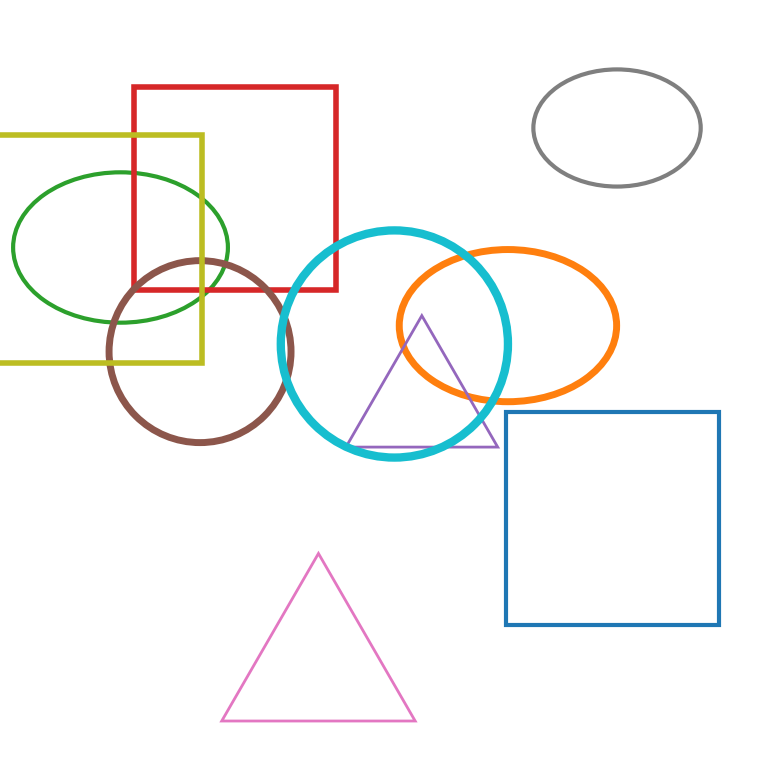[{"shape": "square", "thickness": 1.5, "radius": 0.69, "center": [0.795, 0.326]}, {"shape": "oval", "thickness": 2.5, "radius": 0.71, "center": [0.66, 0.577]}, {"shape": "oval", "thickness": 1.5, "radius": 0.7, "center": [0.157, 0.679]}, {"shape": "square", "thickness": 2, "radius": 0.66, "center": [0.305, 0.755]}, {"shape": "triangle", "thickness": 1, "radius": 0.57, "center": [0.548, 0.476]}, {"shape": "circle", "thickness": 2.5, "radius": 0.59, "center": [0.26, 0.543]}, {"shape": "triangle", "thickness": 1, "radius": 0.73, "center": [0.414, 0.136]}, {"shape": "oval", "thickness": 1.5, "radius": 0.54, "center": [0.801, 0.834]}, {"shape": "square", "thickness": 2, "radius": 0.74, "center": [0.114, 0.676]}, {"shape": "circle", "thickness": 3, "radius": 0.74, "center": [0.512, 0.553]}]